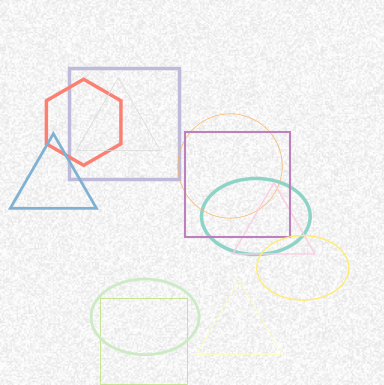[{"shape": "oval", "thickness": 2.5, "radius": 0.71, "center": [0.665, 0.438]}, {"shape": "triangle", "thickness": 0.5, "radius": 0.64, "center": [0.621, 0.144]}, {"shape": "square", "thickness": 2.5, "radius": 0.72, "center": [0.322, 0.68]}, {"shape": "hexagon", "thickness": 2.5, "radius": 0.56, "center": [0.217, 0.682]}, {"shape": "triangle", "thickness": 2, "radius": 0.65, "center": [0.139, 0.524]}, {"shape": "circle", "thickness": 0.5, "radius": 0.68, "center": [0.598, 0.569]}, {"shape": "square", "thickness": 0.5, "radius": 0.56, "center": [0.373, 0.114]}, {"shape": "triangle", "thickness": 1, "radius": 0.62, "center": [0.712, 0.402]}, {"shape": "triangle", "thickness": 0.5, "radius": 0.63, "center": [0.307, 0.672]}, {"shape": "square", "thickness": 1.5, "radius": 0.69, "center": [0.617, 0.521]}, {"shape": "oval", "thickness": 2, "radius": 0.7, "center": [0.377, 0.177]}, {"shape": "oval", "thickness": 1, "radius": 0.6, "center": [0.787, 0.304]}]